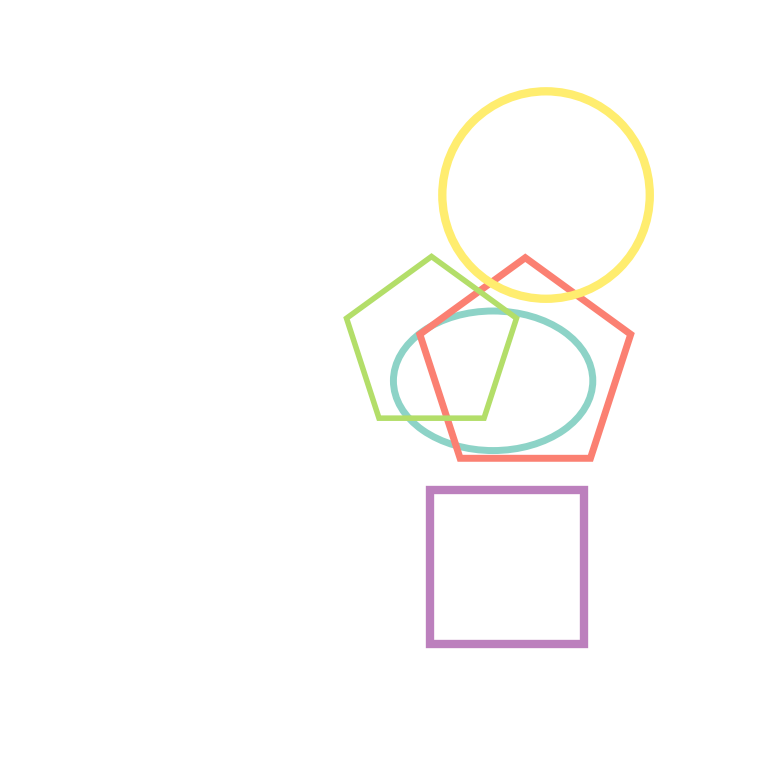[{"shape": "oval", "thickness": 2.5, "radius": 0.65, "center": [0.64, 0.505]}, {"shape": "pentagon", "thickness": 2.5, "radius": 0.72, "center": [0.682, 0.521]}, {"shape": "pentagon", "thickness": 2, "radius": 0.58, "center": [0.56, 0.551]}, {"shape": "square", "thickness": 3, "radius": 0.5, "center": [0.659, 0.263]}, {"shape": "circle", "thickness": 3, "radius": 0.67, "center": [0.709, 0.747]}]